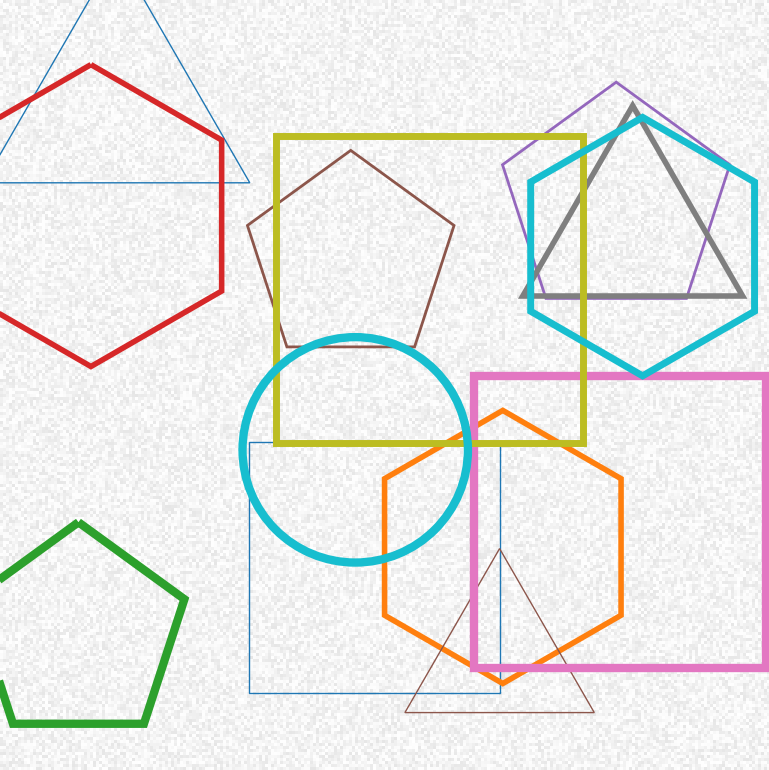[{"shape": "square", "thickness": 0.5, "radius": 0.82, "center": [0.486, 0.263]}, {"shape": "triangle", "thickness": 0.5, "radius": 1.0, "center": [0.152, 0.862]}, {"shape": "hexagon", "thickness": 2, "radius": 0.89, "center": [0.653, 0.29]}, {"shape": "pentagon", "thickness": 3, "radius": 0.72, "center": [0.102, 0.177]}, {"shape": "hexagon", "thickness": 2, "radius": 0.98, "center": [0.118, 0.72]}, {"shape": "pentagon", "thickness": 1, "radius": 0.78, "center": [0.8, 0.738]}, {"shape": "triangle", "thickness": 0.5, "radius": 0.71, "center": [0.649, 0.146]}, {"shape": "pentagon", "thickness": 1, "radius": 0.71, "center": [0.456, 0.664]}, {"shape": "square", "thickness": 3, "radius": 0.95, "center": [0.805, 0.322]}, {"shape": "triangle", "thickness": 2, "radius": 0.82, "center": [0.822, 0.698]}, {"shape": "square", "thickness": 2.5, "radius": 1.0, "center": [0.558, 0.624]}, {"shape": "hexagon", "thickness": 2.5, "radius": 0.84, "center": [0.835, 0.68]}, {"shape": "circle", "thickness": 3, "radius": 0.73, "center": [0.461, 0.416]}]